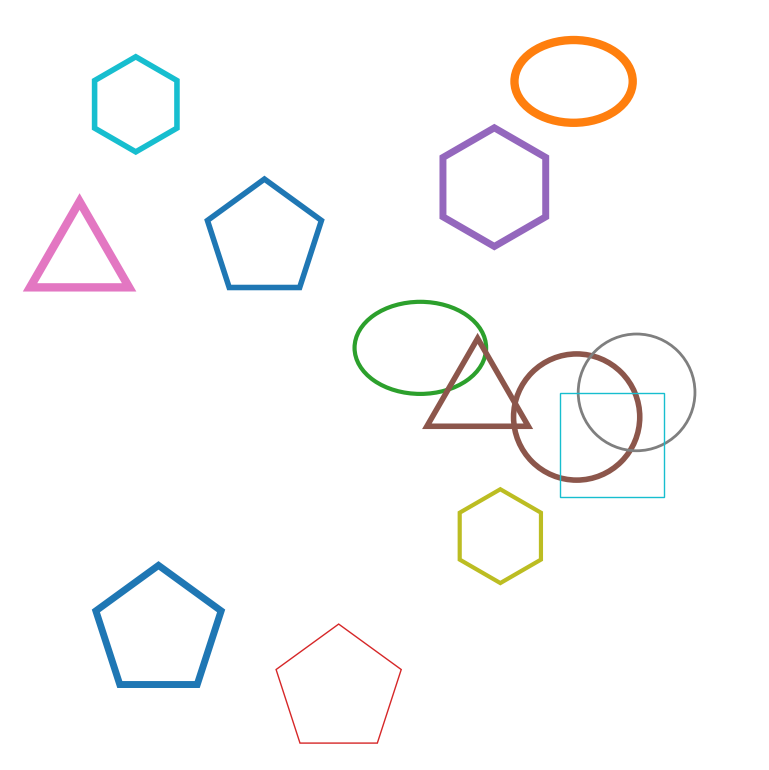[{"shape": "pentagon", "thickness": 2, "radius": 0.39, "center": [0.343, 0.69]}, {"shape": "pentagon", "thickness": 2.5, "radius": 0.43, "center": [0.206, 0.18]}, {"shape": "oval", "thickness": 3, "radius": 0.38, "center": [0.745, 0.894]}, {"shape": "oval", "thickness": 1.5, "radius": 0.43, "center": [0.546, 0.548]}, {"shape": "pentagon", "thickness": 0.5, "radius": 0.43, "center": [0.44, 0.104]}, {"shape": "hexagon", "thickness": 2.5, "radius": 0.39, "center": [0.642, 0.757]}, {"shape": "triangle", "thickness": 2, "radius": 0.38, "center": [0.62, 0.484]}, {"shape": "circle", "thickness": 2, "radius": 0.41, "center": [0.749, 0.458]}, {"shape": "triangle", "thickness": 3, "radius": 0.37, "center": [0.103, 0.664]}, {"shape": "circle", "thickness": 1, "radius": 0.38, "center": [0.827, 0.49]}, {"shape": "hexagon", "thickness": 1.5, "radius": 0.3, "center": [0.65, 0.304]}, {"shape": "square", "thickness": 0.5, "radius": 0.34, "center": [0.795, 0.422]}, {"shape": "hexagon", "thickness": 2, "radius": 0.31, "center": [0.176, 0.865]}]